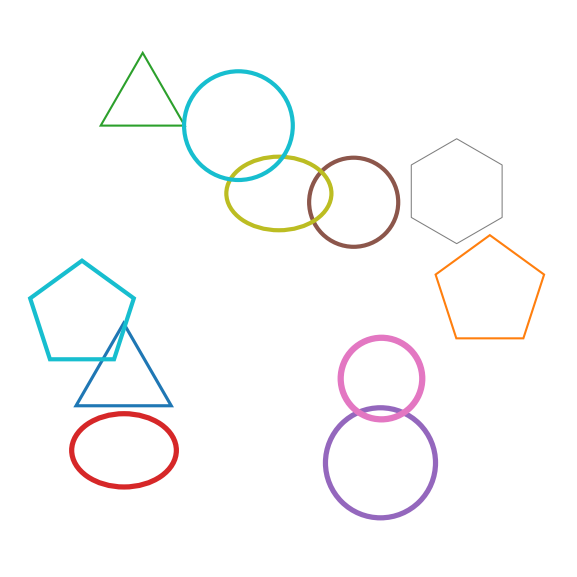[{"shape": "triangle", "thickness": 1.5, "radius": 0.48, "center": [0.214, 0.344]}, {"shape": "pentagon", "thickness": 1, "radius": 0.49, "center": [0.848, 0.493]}, {"shape": "triangle", "thickness": 1, "radius": 0.42, "center": [0.247, 0.824]}, {"shape": "oval", "thickness": 2.5, "radius": 0.45, "center": [0.215, 0.219]}, {"shape": "circle", "thickness": 2.5, "radius": 0.48, "center": [0.659, 0.198]}, {"shape": "circle", "thickness": 2, "radius": 0.39, "center": [0.612, 0.649]}, {"shape": "circle", "thickness": 3, "radius": 0.35, "center": [0.661, 0.344]}, {"shape": "hexagon", "thickness": 0.5, "radius": 0.45, "center": [0.791, 0.668]}, {"shape": "oval", "thickness": 2, "radius": 0.46, "center": [0.483, 0.664]}, {"shape": "pentagon", "thickness": 2, "radius": 0.47, "center": [0.142, 0.453]}, {"shape": "circle", "thickness": 2, "radius": 0.47, "center": [0.413, 0.782]}]